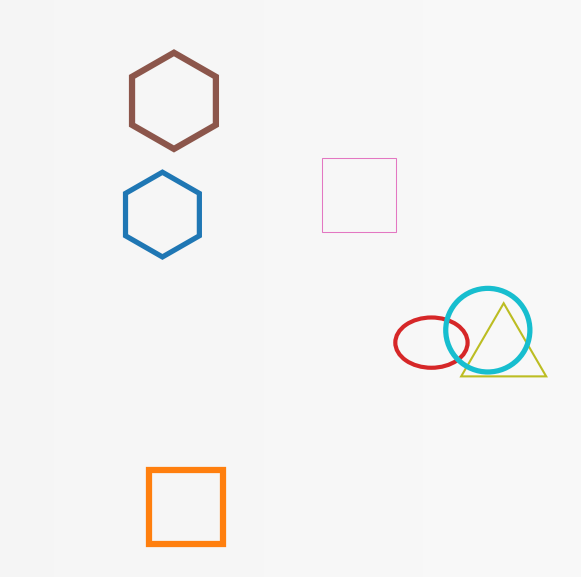[{"shape": "hexagon", "thickness": 2.5, "radius": 0.37, "center": [0.279, 0.628]}, {"shape": "square", "thickness": 3, "radius": 0.32, "center": [0.32, 0.122]}, {"shape": "oval", "thickness": 2, "radius": 0.31, "center": [0.742, 0.406]}, {"shape": "hexagon", "thickness": 3, "radius": 0.42, "center": [0.299, 0.825]}, {"shape": "square", "thickness": 0.5, "radius": 0.32, "center": [0.618, 0.661]}, {"shape": "triangle", "thickness": 1, "radius": 0.42, "center": [0.867, 0.39]}, {"shape": "circle", "thickness": 2.5, "radius": 0.36, "center": [0.839, 0.427]}]